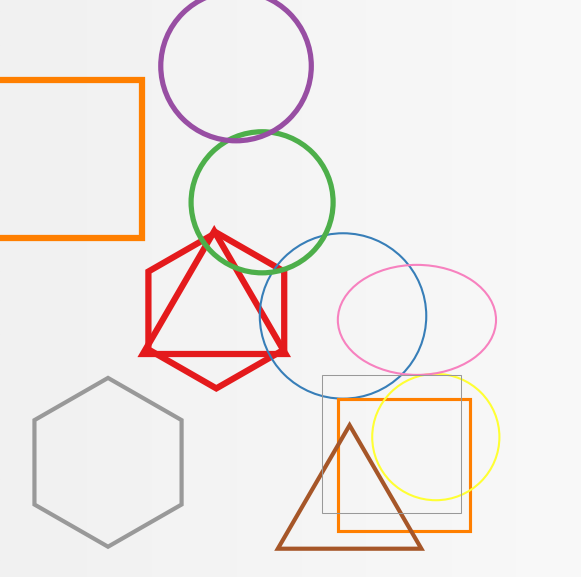[{"shape": "hexagon", "thickness": 3, "radius": 0.67, "center": [0.372, 0.461]}, {"shape": "triangle", "thickness": 3, "radius": 0.71, "center": [0.369, 0.457]}, {"shape": "circle", "thickness": 1, "radius": 0.72, "center": [0.59, 0.452]}, {"shape": "circle", "thickness": 2.5, "radius": 0.61, "center": [0.451, 0.649]}, {"shape": "circle", "thickness": 2.5, "radius": 0.65, "center": [0.406, 0.885]}, {"shape": "square", "thickness": 3, "radius": 0.69, "center": [0.108, 0.724]}, {"shape": "square", "thickness": 1.5, "radius": 0.57, "center": [0.695, 0.194]}, {"shape": "circle", "thickness": 1, "radius": 0.55, "center": [0.75, 0.242]}, {"shape": "triangle", "thickness": 2, "radius": 0.71, "center": [0.601, 0.12]}, {"shape": "oval", "thickness": 1, "radius": 0.68, "center": [0.717, 0.445]}, {"shape": "square", "thickness": 0.5, "radius": 0.6, "center": [0.674, 0.23]}, {"shape": "hexagon", "thickness": 2, "radius": 0.73, "center": [0.186, 0.199]}]